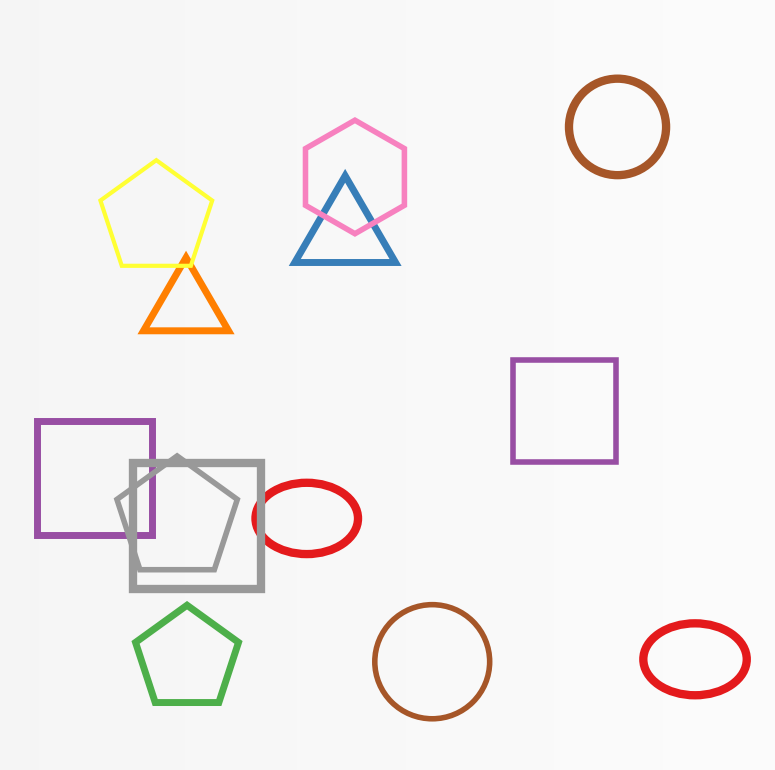[{"shape": "oval", "thickness": 3, "radius": 0.33, "center": [0.897, 0.144]}, {"shape": "oval", "thickness": 3, "radius": 0.33, "center": [0.396, 0.327]}, {"shape": "triangle", "thickness": 2.5, "radius": 0.38, "center": [0.445, 0.697]}, {"shape": "pentagon", "thickness": 2.5, "radius": 0.35, "center": [0.241, 0.144]}, {"shape": "square", "thickness": 2, "radius": 0.33, "center": [0.728, 0.466]}, {"shape": "square", "thickness": 2.5, "radius": 0.37, "center": [0.122, 0.38]}, {"shape": "triangle", "thickness": 2.5, "radius": 0.32, "center": [0.24, 0.602]}, {"shape": "pentagon", "thickness": 1.5, "radius": 0.38, "center": [0.202, 0.716]}, {"shape": "circle", "thickness": 2, "radius": 0.37, "center": [0.558, 0.141]}, {"shape": "circle", "thickness": 3, "radius": 0.31, "center": [0.797, 0.835]}, {"shape": "hexagon", "thickness": 2, "radius": 0.37, "center": [0.458, 0.77]}, {"shape": "pentagon", "thickness": 2, "radius": 0.41, "center": [0.229, 0.326]}, {"shape": "square", "thickness": 3, "radius": 0.41, "center": [0.254, 0.317]}]